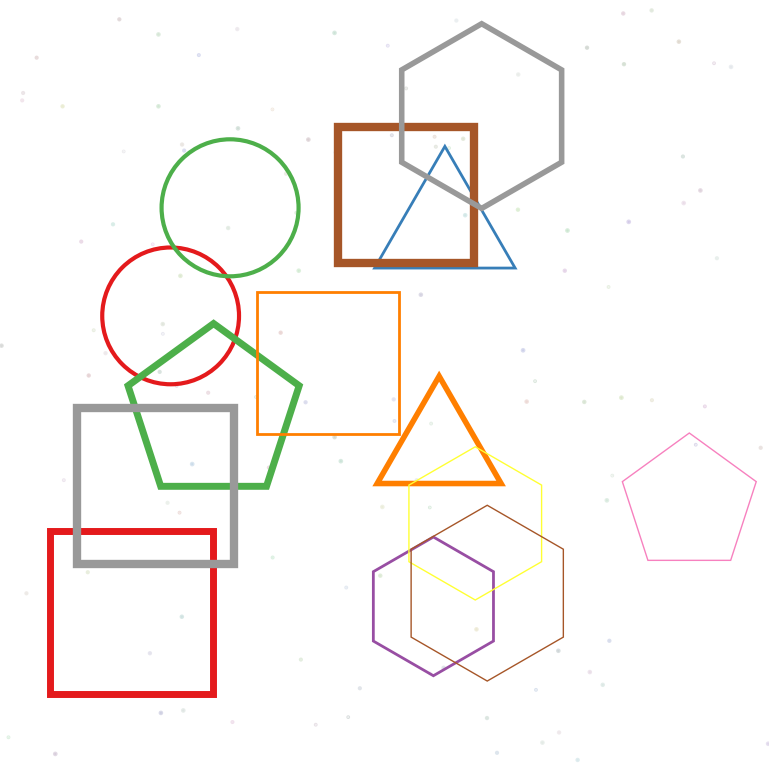[{"shape": "square", "thickness": 2.5, "radius": 0.53, "center": [0.171, 0.205]}, {"shape": "circle", "thickness": 1.5, "radius": 0.44, "center": [0.222, 0.59]}, {"shape": "triangle", "thickness": 1, "radius": 0.53, "center": [0.578, 0.705]}, {"shape": "circle", "thickness": 1.5, "radius": 0.44, "center": [0.299, 0.73]}, {"shape": "pentagon", "thickness": 2.5, "radius": 0.58, "center": [0.277, 0.463]}, {"shape": "hexagon", "thickness": 1, "radius": 0.45, "center": [0.563, 0.213]}, {"shape": "triangle", "thickness": 2, "radius": 0.46, "center": [0.57, 0.419]}, {"shape": "square", "thickness": 1, "radius": 0.46, "center": [0.426, 0.529]}, {"shape": "hexagon", "thickness": 0.5, "radius": 0.5, "center": [0.617, 0.32]}, {"shape": "hexagon", "thickness": 0.5, "radius": 0.57, "center": [0.633, 0.23]}, {"shape": "square", "thickness": 3, "radius": 0.44, "center": [0.527, 0.747]}, {"shape": "pentagon", "thickness": 0.5, "radius": 0.46, "center": [0.895, 0.346]}, {"shape": "hexagon", "thickness": 2, "radius": 0.6, "center": [0.626, 0.849]}, {"shape": "square", "thickness": 3, "radius": 0.51, "center": [0.202, 0.369]}]